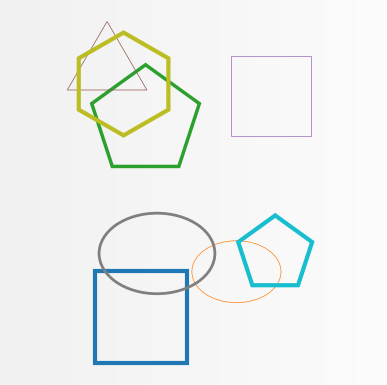[{"shape": "square", "thickness": 3, "radius": 0.59, "center": [0.363, 0.177]}, {"shape": "oval", "thickness": 0.5, "radius": 0.57, "center": [0.61, 0.294]}, {"shape": "pentagon", "thickness": 2.5, "radius": 0.73, "center": [0.376, 0.686]}, {"shape": "square", "thickness": 0.5, "radius": 0.52, "center": [0.7, 0.75]}, {"shape": "triangle", "thickness": 0.5, "radius": 0.59, "center": [0.276, 0.826]}, {"shape": "oval", "thickness": 2, "radius": 0.75, "center": [0.405, 0.342]}, {"shape": "hexagon", "thickness": 3, "radius": 0.67, "center": [0.319, 0.782]}, {"shape": "pentagon", "thickness": 3, "radius": 0.5, "center": [0.71, 0.34]}]